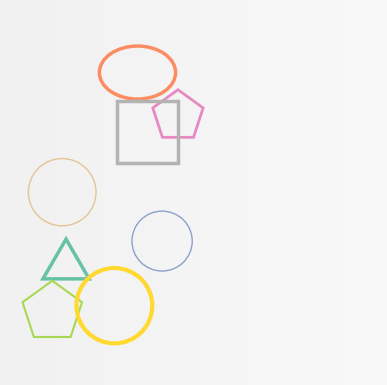[{"shape": "triangle", "thickness": 2.5, "radius": 0.34, "center": [0.17, 0.31]}, {"shape": "oval", "thickness": 2.5, "radius": 0.49, "center": [0.355, 0.812]}, {"shape": "circle", "thickness": 1, "radius": 0.39, "center": [0.418, 0.374]}, {"shape": "pentagon", "thickness": 2, "radius": 0.34, "center": [0.459, 0.699]}, {"shape": "pentagon", "thickness": 1.5, "radius": 0.4, "center": [0.135, 0.19]}, {"shape": "circle", "thickness": 3, "radius": 0.49, "center": [0.295, 0.206]}, {"shape": "circle", "thickness": 1, "radius": 0.44, "center": [0.16, 0.501]}, {"shape": "square", "thickness": 2.5, "radius": 0.4, "center": [0.381, 0.658]}]